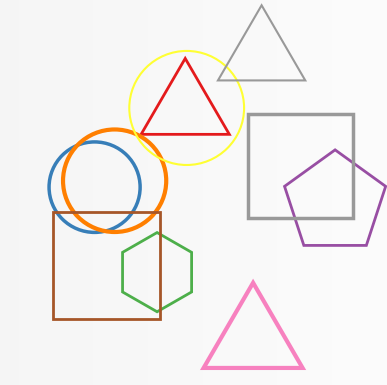[{"shape": "triangle", "thickness": 2, "radius": 0.66, "center": [0.478, 0.717]}, {"shape": "circle", "thickness": 2.5, "radius": 0.59, "center": [0.244, 0.514]}, {"shape": "hexagon", "thickness": 2, "radius": 0.51, "center": [0.405, 0.293]}, {"shape": "pentagon", "thickness": 2, "radius": 0.69, "center": [0.865, 0.474]}, {"shape": "circle", "thickness": 3, "radius": 0.67, "center": [0.296, 0.531]}, {"shape": "circle", "thickness": 1.5, "radius": 0.74, "center": [0.482, 0.72]}, {"shape": "square", "thickness": 2, "radius": 0.69, "center": [0.276, 0.31]}, {"shape": "triangle", "thickness": 3, "radius": 0.74, "center": [0.653, 0.118]}, {"shape": "square", "thickness": 2.5, "radius": 0.68, "center": [0.775, 0.569]}, {"shape": "triangle", "thickness": 1.5, "radius": 0.65, "center": [0.675, 0.856]}]